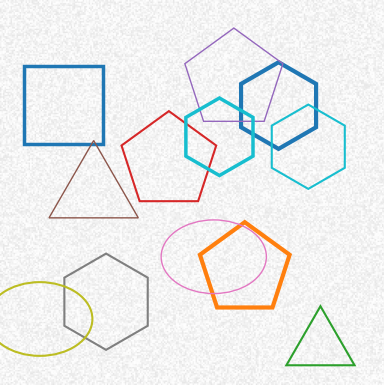[{"shape": "square", "thickness": 2.5, "radius": 0.51, "center": [0.165, 0.726]}, {"shape": "hexagon", "thickness": 3, "radius": 0.56, "center": [0.724, 0.726]}, {"shape": "pentagon", "thickness": 3, "radius": 0.61, "center": [0.636, 0.3]}, {"shape": "triangle", "thickness": 1.5, "radius": 0.51, "center": [0.832, 0.102]}, {"shape": "pentagon", "thickness": 1.5, "radius": 0.65, "center": [0.439, 0.582]}, {"shape": "pentagon", "thickness": 1, "radius": 0.67, "center": [0.607, 0.793]}, {"shape": "triangle", "thickness": 1, "radius": 0.67, "center": [0.243, 0.501]}, {"shape": "oval", "thickness": 1, "radius": 0.68, "center": [0.555, 0.333]}, {"shape": "hexagon", "thickness": 1.5, "radius": 0.63, "center": [0.275, 0.216]}, {"shape": "oval", "thickness": 1.5, "radius": 0.68, "center": [0.103, 0.171]}, {"shape": "hexagon", "thickness": 2.5, "radius": 0.5, "center": [0.57, 0.645]}, {"shape": "hexagon", "thickness": 1.5, "radius": 0.55, "center": [0.801, 0.619]}]